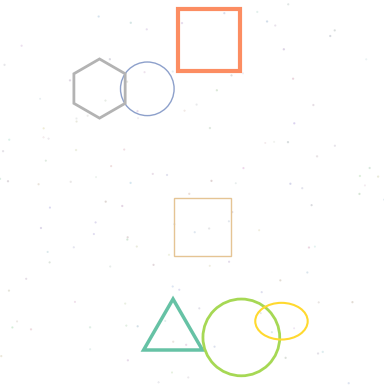[{"shape": "triangle", "thickness": 2.5, "radius": 0.44, "center": [0.449, 0.135]}, {"shape": "square", "thickness": 3, "radius": 0.4, "center": [0.543, 0.895]}, {"shape": "circle", "thickness": 1, "radius": 0.35, "center": [0.383, 0.769]}, {"shape": "circle", "thickness": 2, "radius": 0.5, "center": [0.627, 0.124]}, {"shape": "oval", "thickness": 1.5, "radius": 0.34, "center": [0.731, 0.166]}, {"shape": "square", "thickness": 1, "radius": 0.37, "center": [0.526, 0.41]}, {"shape": "hexagon", "thickness": 2, "radius": 0.38, "center": [0.259, 0.77]}]